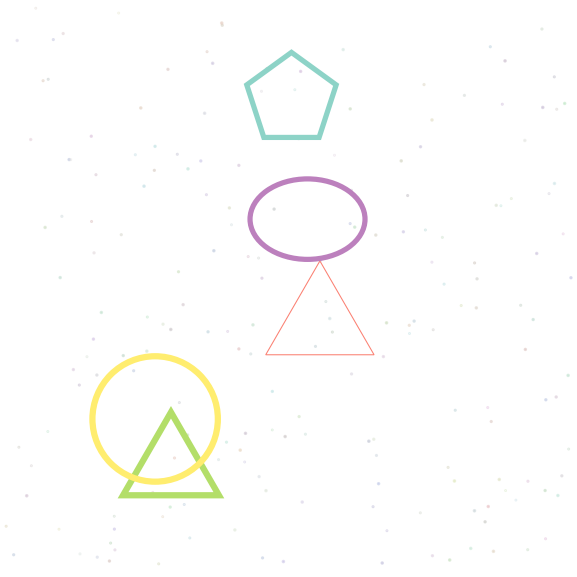[{"shape": "pentagon", "thickness": 2.5, "radius": 0.41, "center": [0.505, 0.827]}, {"shape": "triangle", "thickness": 0.5, "radius": 0.54, "center": [0.554, 0.439]}, {"shape": "triangle", "thickness": 3, "radius": 0.48, "center": [0.296, 0.189]}, {"shape": "oval", "thickness": 2.5, "radius": 0.5, "center": [0.533, 0.62]}, {"shape": "circle", "thickness": 3, "radius": 0.54, "center": [0.269, 0.274]}]